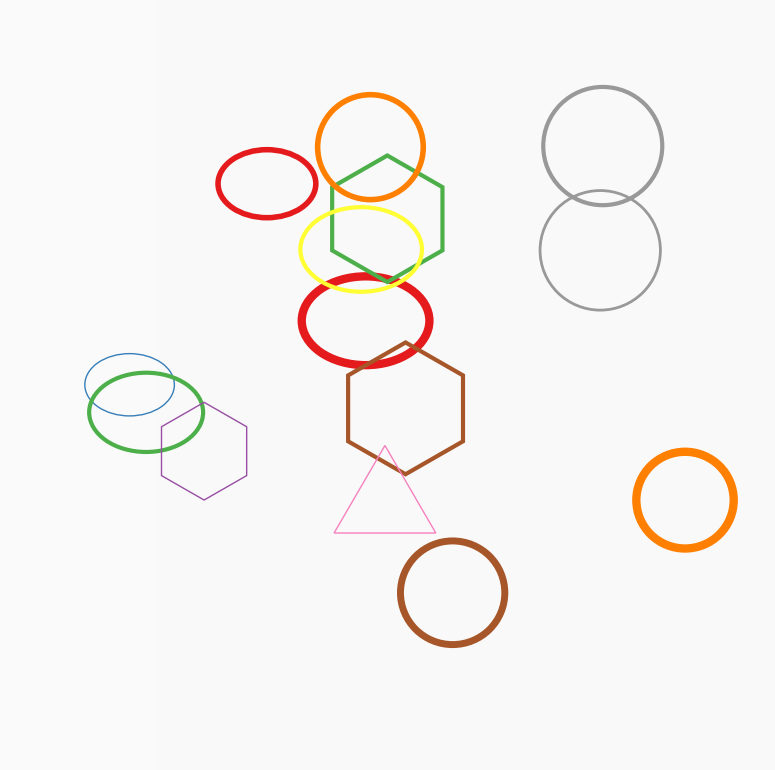[{"shape": "oval", "thickness": 2, "radius": 0.32, "center": [0.344, 0.761]}, {"shape": "oval", "thickness": 3, "radius": 0.41, "center": [0.472, 0.583]}, {"shape": "oval", "thickness": 0.5, "radius": 0.29, "center": [0.167, 0.5]}, {"shape": "hexagon", "thickness": 1.5, "radius": 0.41, "center": [0.5, 0.716]}, {"shape": "oval", "thickness": 1.5, "radius": 0.37, "center": [0.189, 0.464]}, {"shape": "hexagon", "thickness": 0.5, "radius": 0.32, "center": [0.263, 0.414]}, {"shape": "circle", "thickness": 3, "radius": 0.31, "center": [0.884, 0.35]}, {"shape": "circle", "thickness": 2, "radius": 0.34, "center": [0.478, 0.809]}, {"shape": "oval", "thickness": 1.5, "radius": 0.39, "center": [0.466, 0.676]}, {"shape": "hexagon", "thickness": 1.5, "radius": 0.43, "center": [0.523, 0.47]}, {"shape": "circle", "thickness": 2.5, "radius": 0.34, "center": [0.584, 0.23]}, {"shape": "triangle", "thickness": 0.5, "radius": 0.38, "center": [0.497, 0.346]}, {"shape": "circle", "thickness": 1.5, "radius": 0.38, "center": [0.778, 0.81]}, {"shape": "circle", "thickness": 1, "radius": 0.39, "center": [0.774, 0.675]}]